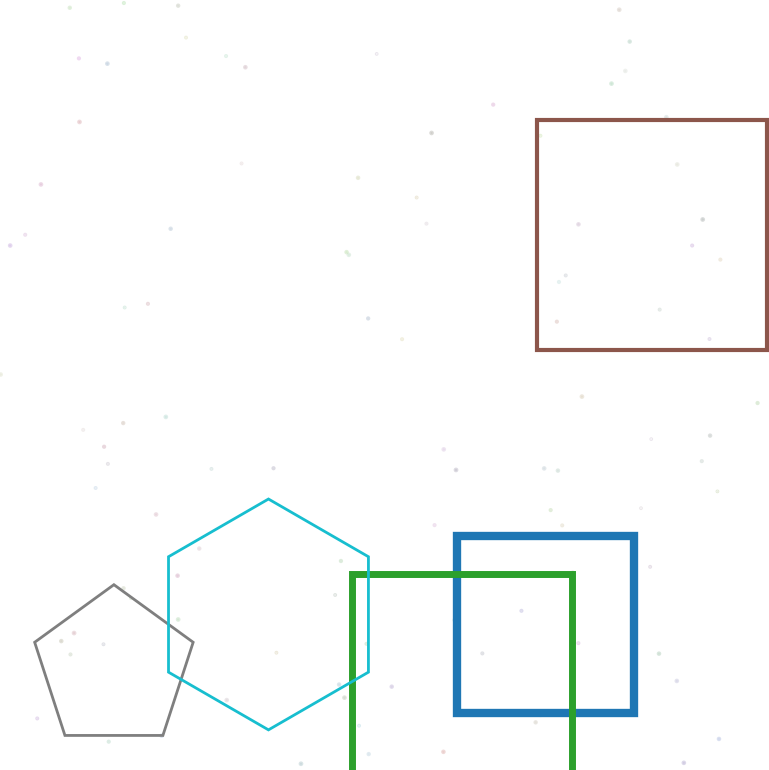[{"shape": "square", "thickness": 3, "radius": 0.57, "center": [0.708, 0.189]}, {"shape": "square", "thickness": 2.5, "radius": 0.71, "center": [0.6, 0.111]}, {"shape": "square", "thickness": 1.5, "radius": 0.75, "center": [0.847, 0.695]}, {"shape": "pentagon", "thickness": 1, "radius": 0.54, "center": [0.148, 0.132]}, {"shape": "hexagon", "thickness": 1, "radius": 0.75, "center": [0.349, 0.202]}]